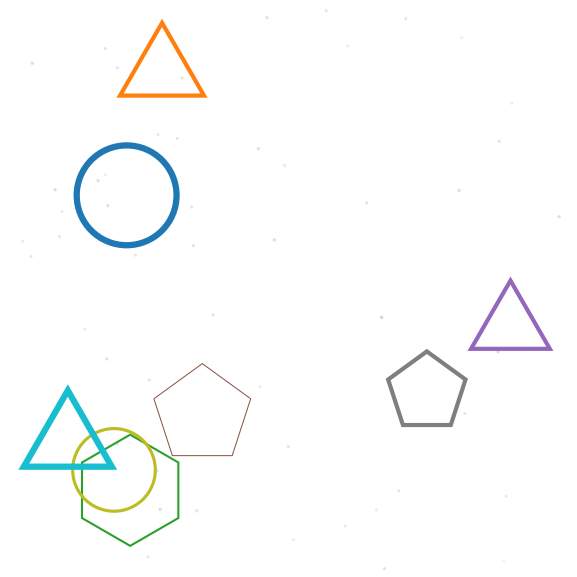[{"shape": "circle", "thickness": 3, "radius": 0.43, "center": [0.219, 0.661]}, {"shape": "triangle", "thickness": 2, "radius": 0.42, "center": [0.281, 0.876]}, {"shape": "hexagon", "thickness": 1, "radius": 0.48, "center": [0.225, 0.15]}, {"shape": "triangle", "thickness": 2, "radius": 0.39, "center": [0.884, 0.434]}, {"shape": "pentagon", "thickness": 0.5, "radius": 0.44, "center": [0.35, 0.281]}, {"shape": "pentagon", "thickness": 2, "radius": 0.35, "center": [0.739, 0.32]}, {"shape": "circle", "thickness": 1.5, "radius": 0.36, "center": [0.197, 0.185]}, {"shape": "triangle", "thickness": 3, "radius": 0.44, "center": [0.117, 0.235]}]